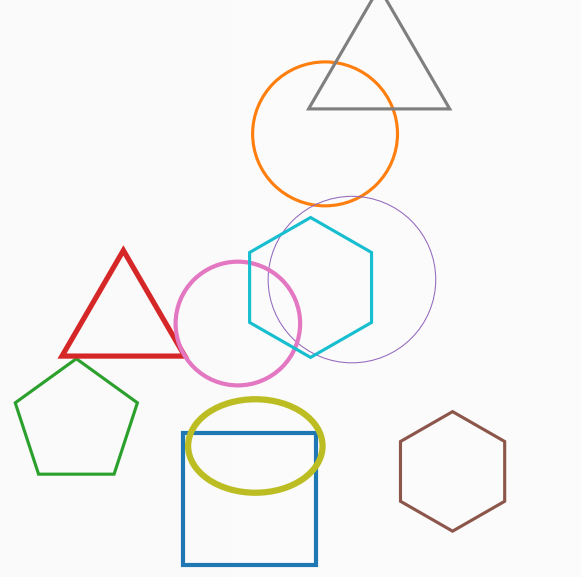[{"shape": "square", "thickness": 2, "radius": 0.57, "center": [0.43, 0.135]}, {"shape": "circle", "thickness": 1.5, "radius": 0.62, "center": [0.559, 0.767]}, {"shape": "pentagon", "thickness": 1.5, "radius": 0.55, "center": [0.131, 0.267]}, {"shape": "triangle", "thickness": 2.5, "radius": 0.61, "center": [0.212, 0.444]}, {"shape": "circle", "thickness": 0.5, "radius": 0.72, "center": [0.605, 0.515]}, {"shape": "hexagon", "thickness": 1.5, "radius": 0.52, "center": [0.779, 0.183]}, {"shape": "circle", "thickness": 2, "radius": 0.54, "center": [0.409, 0.439]}, {"shape": "triangle", "thickness": 1.5, "radius": 0.7, "center": [0.652, 0.881]}, {"shape": "oval", "thickness": 3, "radius": 0.58, "center": [0.439, 0.227]}, {"shape": "hexagon", "thickness": 1.5, "radius": 0.61, "center": [0.534, 0.501]}]